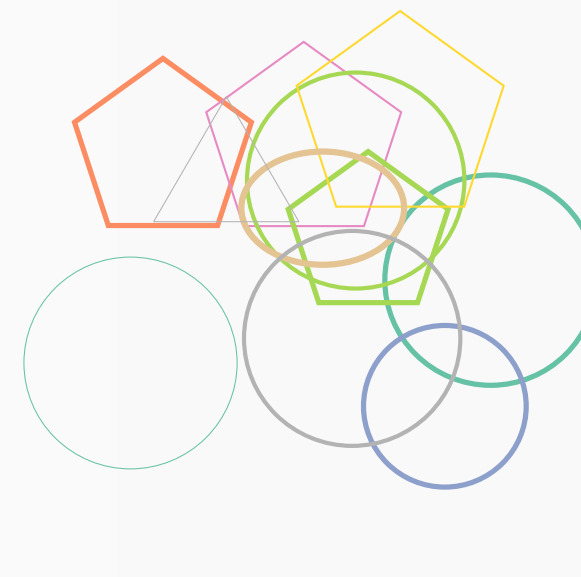[{"shape": "circle", "thickness": 0.5, "radius": 0.92, "center": [0.225, 0.371]}, {"shape": "circle", "thickness": 2.5, "radius": 0.91, "center": [0.844, 0.514]}, {"shape": "pentagon", "thickness": 2.5, "radius": 0.8, "center": [0.28, 0.738]}, {"shape": "circle", "thickness": 2.5, "radius": 0.7, "center": [0.765, 0.296]}, {"shape": "pentagon", "thickness": 1, "radius": 0.88, "center": [0.523, 0.75]}, {"shape": "circle", "thickness": 2, "radius": 0.94, "center": [0.612, 0.687]}, {"shape": "pentagon", "thickness": 2.5, "radius": 0.72, "center": [0.633, 0.592]}, {"shape": "pentagon", "thickness": 1, "radius": 0.94, "center": [0.688, 0.793]}, {"shape": "oval", "thickness": 3, "radius": 0.7, "center": [0.555, 0.639]}, {"shape": "circle", "thickness": 2, "radius": 0.93, "center": [0.606, 0.413]}, {"shape": "triangle", "thickness": 0.5, "radius": 0.72, "center": [0.389, 0.687]}]